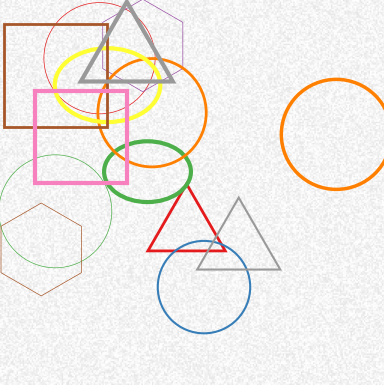[{"shape": "triangle", "thickness": 2, "radius": 0.58, "center": [0.485, 0.406]}, {"shape": "circle", "thickness": 0.5, "radius": 0.72, "center": [0.258, 0.849]}, {"shape": "circle", "thickness": 1.5, "radius": 0.6, "center": [0.53, 0.254]}, {"shape": "oval", "thickness": 3, "radius": 0.56, "center": [0.383, 0.554]}, {"shape": "circle", "thickness": 0.5, "radius": 0.73, "center": [0.144, 0.451]}, {"shape": "hexagon", "thickness": 0.5, "radius": 0.6, "center": [0.371, 0.882]}, {"shape": "circle", "thickness": 2.5, "radius": 0.71, "center": [0.874, 0.651]}, {"shape": "circle", "thickness": 2, "radius": 0.7, "center": [0.395, 0.707]}, {"shape": "oval", "thickness": 3, "radius": 0.69, "center": [0.279, 0.779]}, {"shape": "hexagon", "thickness": 0.5, "radius": 0.6, "center": [0.107, 0.352]}, {"shape": "square", "thickness": 2, "radius": 0.67, "center": [0.144, 0.805]}, {"shape": "square", "thickness": 3, "radius": 0.6, "center": [0.211, 0.643]}, {"shape": "triangle", "thickness": 3, "radius": 0.69, "center": [0.329, 0.857]}, {"shape": "triangle", "thickness": 1.5, "radius": 0.62, "center": [0.62, 0.362]}]